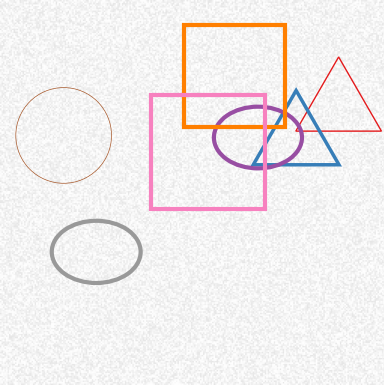[{"shape": "triangle", "thickness": 1, "radius": 0.64, "center": [0.88, 0.724]}, {"shape": "triangle", "thickness": 2.5, "radius": 0.64, "center": [0.769, 0.636]}, {"shape": "oval", "thickness": 3, "radius": 0.57, "center": [0.67, 0.643]}, {"shape": "square", "thickness": 3, "radius": 0.66, "center": [0.609, 0.802]}, {"shape": "circle", "thickness": 0.5, "radius": 0.62, "center": [0.165, 0.648]}, {"shape": "square", "thickness": 3, "radius": 0.74, "center": [0.541, 0.605]}, {"shape": "oval", "thickness": 3, "radius": 0.58, "center": [0.25, 0.346]}]